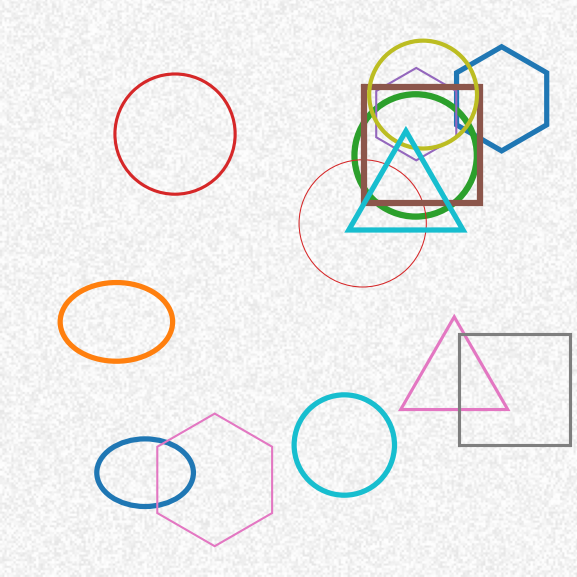[{"shape": "oval", "thickness": 2.5, "radius": 0.42, "center": [0.251, 0.181]}, {"shape": "hexagon", "thickness": 2.5, "radius": 0.45, "center": [0.869, 0.828]}, {"shape": "oval", "thickness": 2.5, "radius": 0.49, "center": [0.202, 0.442]}, {"shape": "circle", "thickness": 3, "radius": 0.53, "center": [0.72, 0.73]}, {"shape": "circle", "thickness": 0.5, "radius": 0.55, "center": [0.628, 0.612]}, {"shape": "circle", "thickness": 1.5, "radius": 0.52, "center": [0.303, 0.767]}, {"shape": "hexagon", "thickness": 1, "radius": 0.4, "center": [0.721, 0.801]}, {"shape": "square", "thickness": 3, "radius": 0.5, "center": [0.73, 0.748]}, {"shape": "triangle", "thickness": 1.5, "radius": 0.54, "center": [0.787, 0.343]}, {"shape": "hexagon", "thickness": 1, "radius": 0.57, "center": [0.372, 0.168]}, {"shape": "square", "thickness": 1.5, "radius": 0.48, "center": [0.89, 0.325]}, {"shape": "circle", "thickness": 2, "radius": 0.47, "center": [0.733, 0.835]}, {"shape": "triangle", "thickness": 2.5, "radius": 0.57, "center": [0.703, 0.658]}, {"shape": "circle", "thickness": 2.5, "radius": 0.43, "center": [0.596, 0.229]}]